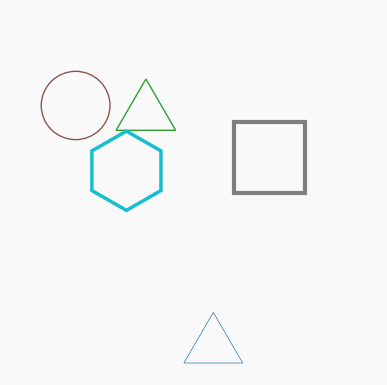[{"shape": "triangle", "thickness": 0.5, "radius": 0.44, "center": [0.55, 0.101]}, {"shape": "triangle", "thickness": 1, "radius": 0.44, "center": [0.377, 0.706]}, {"shape": "circle", "thickness": 1, "radius": 0.44, "center": [0.195, 0.726]}, {"shape": "square", "thickness": 3, "radius": 0.46, "center": [0.695, 0.591]}, {"shape": "hexagon", "thickness": 2.5, "radius": 0.51, "center": [0.326, 0.557]}]